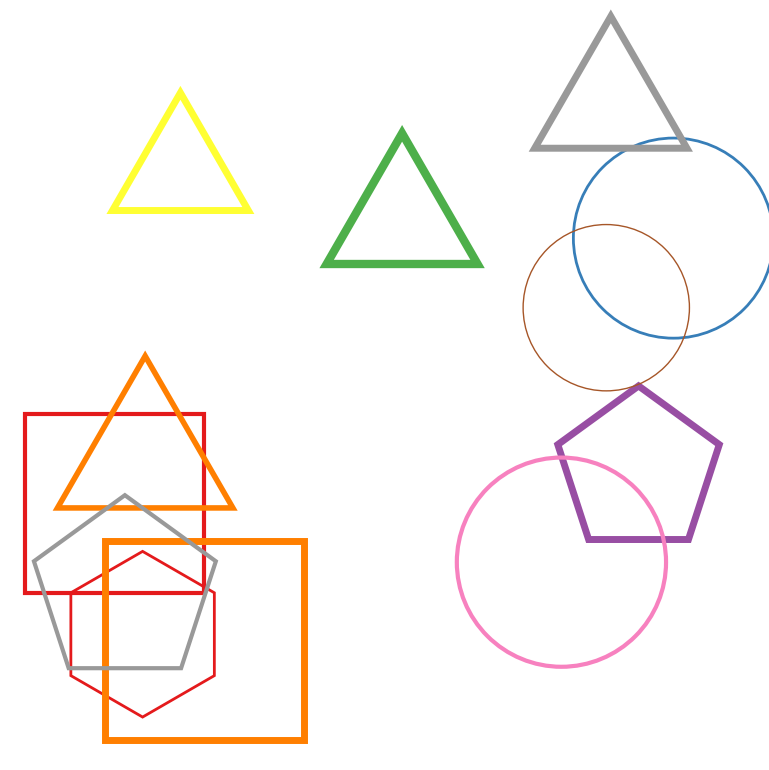[{"shape": "square", "thickness": 1.5, "radius": 0.58, "center": [0.148, 0.346]}, {"shape": "hexagon", "thickness": 1, "radius": 0.54, "center": [0.185, 0.176]}, {"shape": "circle", "thickness": 1, "radius": 0.65, "center": [0.875, 0.691]}, {"shape": "triangle", "thickness": 3, "radius": 0.57, "center": [0.522, 0.714]}, {"shape": "pentagon", "thickness": 2.5, "radius": 0.55, "center": [0.829, 0.389]}, {"shape": "triangle", "thickness": 2, "radius": 0.66, "center": [0.189, 0.406]}, {"shape": "square", "thickness": 2.5, "radius": 0.65, "center": [0.265, 0.168]}, {"shape": "triangle", "thickness": 2.5, "radius": 0.51, "center": [0.234, 0.778]}, {"shape": "circle", "thickness": 0.5, "radius": 0.54, "center": [0.787, 0.6]}, {"shape": "circle", "thickness": 1.5, "radius": 0.68, "center": [0.729, 0.27]}, {"shape": "triangle", "thickness": 2.5, "radius": 0.57, "center": [0.793, 0.865]}, {"shape": "pentagon", "thickness": 1.5, "radius": 0.62, "center": [0.162, 0.233]}]